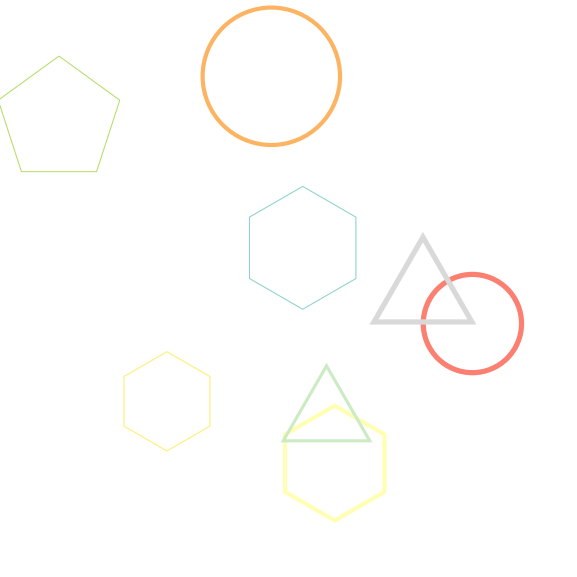[{"shape": "hexagon", "thickness": 0.5, "radius": 0.53, "center": [0.524, 0.57]}, {"shape": "hexagon", "thickness": 2, "radius": 0.5, "center": [0.58, 0.197]}, {"shape": "circle", "thickness": 2.5, "radius": 0.43, "center": [0.818, 0.439]}, {"shape": "circle", "thickness": 2, "radius": 0.59, "center": [0.47, 0.867]}, {"shape": "pentagon", "thickness": 0.5, "radius": 0.55, "center": [0.102, 0.791]}, {"shape": "triangle", "thickness": 2.5, "radius": 0.49, "center": [0.732, 0.491]}, {"shape": "triangle", "thickness": 1.5, "radius": 0.43, "center": [0.565, 0.279]}, {"shape": "hexagon", "thickness": 0.5, "radius": 0.43, "center": [0.289, 0.304]}]